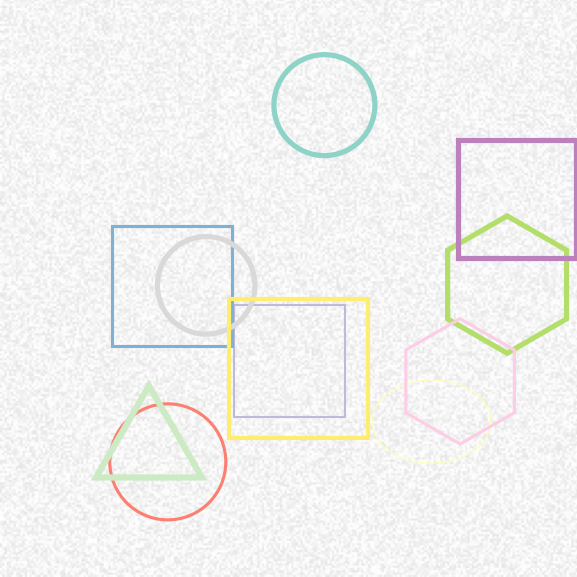[{"shape": "circle", "thickness": 2.5, "radius": 0.44, "center": [0.562, 0.817]}, {"shape": "oval", "thickness": 0.5, "radius": 0.51, "center": [0.747, 0.269]}, {"shape": "square", "thickness": 1, "radius": 0.48, "center": [0.502, 0.374]}, {"shape": "circle", "thickness": 1.5, "radius": 0.5, "center": [0.291, 0.199]}, {"shape": "square", "thickness": 1.5, "radius": 0.52, "center": [0.298, 0.503]}, {"shape": "hexagon", "thickness": 2.5, "radius": 0.59, "center": [0.878, 0.506]}, {"shape": "hexagon", "thickness": 1.5, "radius": 0.54, "center": [0.797, 0.339]}, {"shape": "circle", "thickness": 2.5, "radius": 0.42, "center": [0.357, 0.505]}, {"shape": "square", "thickness": 2.5, "radius": 0.51, "center": [0.896, 0.655]}, {"shape": "triangle", "thickness": 3, "radius": 0.53, "center": [0.258, 0.225]}, {"shape": "square", "thickness": 2, "radius": 0.6, "center": [0.517, 0.361]}]